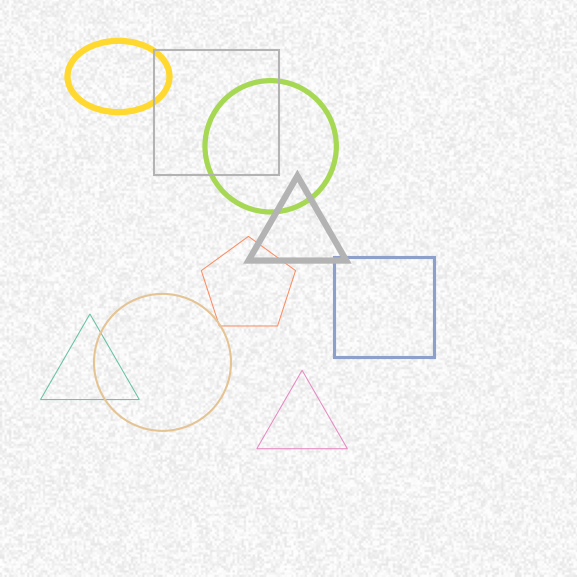[{"shape": "triangle", "thickness": 0.5, "radius": 0.49, "center": [0.156, 0.357]}, {"shape": "pentagon", "thickness": 0.5, "radius": 0.43, "center": [0.43, 0.504]}, {"shape": "square", "thickness": 1.5, "radius": 0.43, "center": [0.665, 0.468]}, {"shape": "triangle", "thickness": 0.5, "radius": 0.45, "center": [0.523, 0.267]}, {"shape": "circle", "thickness": 2.5, "radius": 0.57, "center": [0.469, 0.746]}, {"shape": "oval", "thickness": 3, "radius": 0.44, "center": [0.205, 0.867]}, {"shape": "circle", "thickness": 1, "radius": 0.59, "center": [0.281, 0.372]}, {"shape": "square", "thickness": 1, "radius": 0.54, "center": [0.374, 0.804]}, {"shape": "triangle", "thickness": 3, "radius": 0.49, "center": [0.515, 0.597]}]